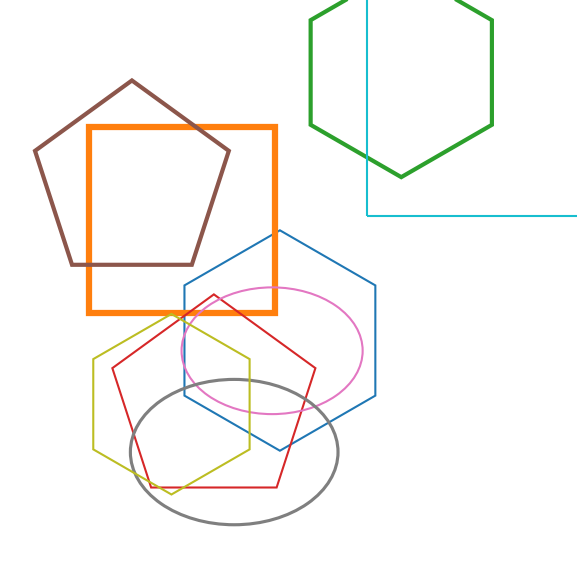[{"shape": "hexagon", "thickness": 1, "radius": 0.95, "center": [0.485, 0.41]}, {"shape": "square", "thickness": 3, "radius": 0.8, "center": [0.315, 0.618]}, {"shape": "hexagon", "thickness": 2, "radius": 0.91, "center": [0.695, 0.874]}, {"shape": "pentagon", "thickness": 1, "radius": 0.92, "center": [0.37, 0.305]}, {"shape": "pentagon", "thickness": 2, "radius": 0.88, "center": [0.228, 0.683]}, {"shape": "oval", "thickness": 1, "radius": 0.78, "center": [0.471, 0.392]}, {"shape": "oval", "thickness": 1.5, "radius": 0.9, "center": [0.406, 0.216]}, {"shape": "hexagon", "thickness": 1, "radius": 0.78, "center": [0.297, 0.299]}, {"shape": "square", "thickness": 1, "radius": 0.94, "center": [0.824, 0.815]}]